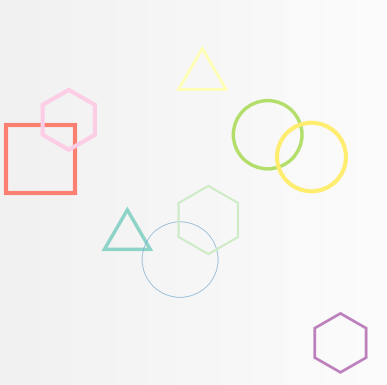[{"shape": "triangle", "thickness": 2.5, "radius": 0.34, "center": [0.329, 0.386]}, {"shape": "triangle", "thickness": 2, "radius": 0.35, "center": [0.522, 0.803]}, {"shape": "square", "thickness": 3, "radius": 0.44, "center": [0.105, 0.588]}, {"shape": "circle", "thickness": 0.5, "radius": 0.49, "center": [0.465, 0.326]}, {"shape": "circle", "thickness": 2.5, "radius": 0.44, "center": [0.691, 0.65]}, {"shape": "hexagon", "thickness": 3, "radius": 0.39, "center": [0.178, 0.689]}, {"shape": "hexagon", "thickness": 2, "radius": 0.38, "center": [0.879, 0.109]}, {"shape": "hexagon", "thickness": 1.5, "radius": 0.44, "center": [0.538, 0.429]}, {"shape": "circle", "thickness": 3, "radius": 0.45, "center": [0.804, 0.592]}]